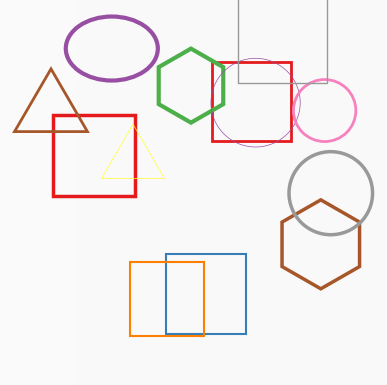[{"shape": "square", "thickness": 2.5, "radius": 0.53, "center": [0.242, 0.596]}, {"shape": "square", "thickness": 2, "radius": 0.51, "center": [0.649, 0.736]}, {"shape": "square", "thickness": 1.5, "radius": 0.51, "center": [0.531, 0.236]}, {"shape": "hexagon", "thickness": 3, "radius": 0.48, "center": [0.493, 0.778]}, {"shape": "oval", "thickness": 3, "radius": 0.59, "center": [0.289, 0.874]}, {"shape": "circle", "thickness": 0.5, "radius": 0.58, "center": [0.66, 0.733]}, {"shape": "square", "thickness": 1.5, "radius": 0.48, "center": [0.431, 0.223]}, {"shape": "triangle", "thickness": 0.5, "radius": 0.47, "center": [0.343, 0.584]}, {"shape": "triangle", "thickness": 2, "radius": 0.54, "center": [0.132, 0.713]}, {"shape": "hexagon", "thickness": 2.5, "radius": 0.58, "center": [0.828, 0.365]}, {"shape": "circle", "thickness": 2, "radius": 0.4, "center": [0.838, 0.713]}, {"shape": "square", "thickness": 1, "radius": 0.57, "center": [0.73, 0.899]}, {"shape": "circle", "thickness": 2.5, "radius": 0.54, "center": [0.854, 0.498]}]